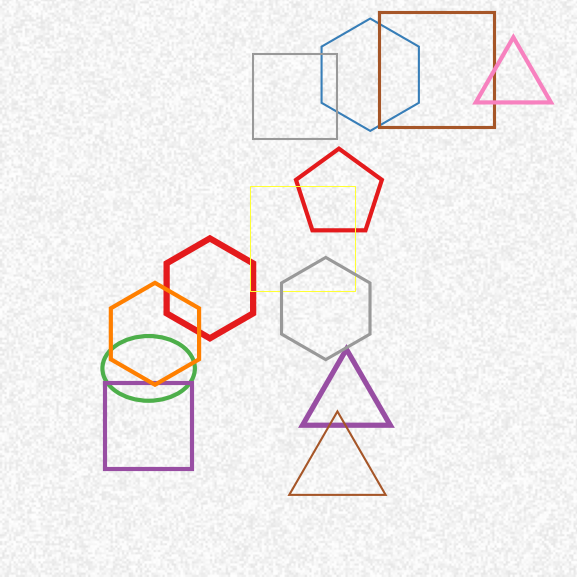[{"shape": "hexagon", "thickness": 3, "radius": 0.43, "center": [0.363, 0.5]}, {"shape": "pentagon", "thickness": 2, "radius": 0.39, "center": [0.587, 0.664]}, {"shape": "hexagon", "thickness": 1, "radius": 0.49, "center": [0.641, 0.87]}, {"shape": "oval", "thickness": 2, "radius": 0.4, "center": [0.257, 0.361]}, {"shape": "square", "thickness": 2, "radius": 0.37, "center": [0.257, 0.261]}, {"shape": "triangle", "thickness": 2.5, "radius": 0.44, "center": [0.6, 0.307]}, {"shape": "hexagon", "thickness": 2, "radius": 0.44, "center": [0.268, 0.421]}, {"shape": "square", "thickness": 0.5, "radius": 0.46, "center": [0.523, 0.586]}, {"shape": "square", "thickness": 1.5, "radius": 0.5, "center": [0.756, 0.878]}, {"shape": "triangle", "thickness": 1, "radius": 0.48, "center": [0.584, 0.19]}, {"shape": "triangle", "thickness": 2, "radius": 0.38, "center": [0.889, 0.859]}, {"shape": "square", "thickness": 1, "radius": 0.37, "center": [0.511, 0.832]}, {"shape": "hexagon", "thickness": 1.5, "radius": 0.44, "center": [0.564, 0.465]}]